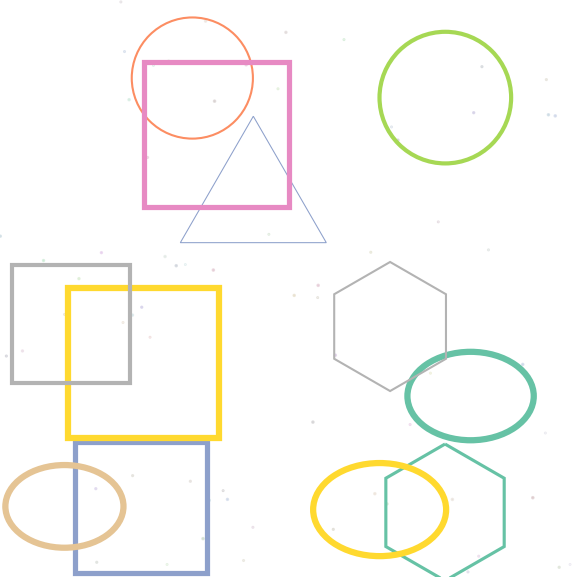[{"shape": "oval", "thickness": 3, "radius": 0.55, "center": [0.815, 0.313]}, {"shape": "hexagon", "thickness": 1.5, "radius": 0.59, "center": [0.771, 0.112]}, {"shape": "circle", "thickness": 1, "radius": 0.52, "center": [0.333, 0.864]}, {"shape": "triangle", "thickness": 0.5, "radius": 0.73, "center": [0.439, 0.652]}, {"shape": "square", "thickness": 2.5, "radius": 0.57, "center": [0.244, 0.121]}, {"shape": "square", "thickness": 2.5, "radius": 0.63, "center": [0.375, 0.766]}, {"shape": "circle", "thickness": 2, "radius": 0.57, "center": [0.771, 0.83]}, {"shape": "square", "thickness": 3, "radius": 0.65, "center": [0.248, 0.371]}, {"shape": "oval", "thickness": 3, "radius": 0.58, "center": [0.657, 0.117]}, {"shape": "oval", "thickness": 3, "radius": 0.51, "center": [0.112, 0.122]}, {"shape": "hexagon", "thickness": 1, "radius": 0.56, "center": [0.675, 0.434]}, {"shape": "square", "thickness": 2, "radius": 0.51, "center": [0.123, 0.438]}]